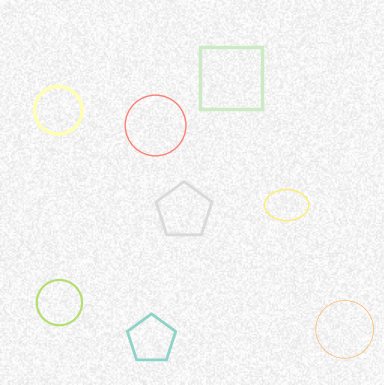[{"shape": "pentagon", "thickness": 2, "radius": 0.33, "center": [0.394, 0.119]}, {"shape": "circle", "thickness": 2.5, "radius": 0.31, "center": [0.152, 0.713]}, {"shape": "circle", "thickness": 1, "radius": 0.39, "center": [0.404, 0.674]}, {"shape": "circle", "thickness": 0.5, "radius": 0.38, "center": [0.895, 0.145]}, {"shape": "circle", "thickness": 1.5, "radius": 0.29, "center": [0.154, 0.214]}, {"shape": "pentagon", "thickness": 2, "radius": 0.38, "center": [0.478, 0.452]}, {"shape": "square", "thickness": 2.5, "radius": 0.4, "center": [0.601, 0.798]}, {"shape": "oval", "thickness": 1, "radius": 0.29, "center": [0.744, 0.467]}]